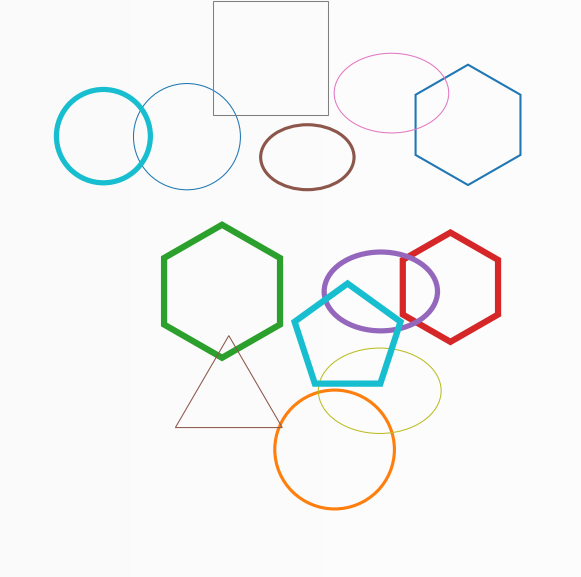[{"shape": "circle", "thickness": 0.5, "radius": 0.46, "center": [0.322, 0.762]}, {"shape": "hexagon", "thickness": 1, "radius": 0.52, "center": [0.805, 0.783]}, {"shape": "circle", "thickness": 1.5, "radius": 0.51, "center": [0.576, 0.221]}, {"shape": "hexagon", "thickness": 3, "radius": 0.58, "center": [0.382, 0.495]}, {"shape": "hexagon", "thickness": 3, "radius": 0.47, "center": [0.775, 0.502]}, {"shape": "oval", "thickness": 2.5, "radius": 0.49, "center": [0.655, 0.494]}, {"shape": "oval", "thickness": 1.5, "radius": 0.4, "center": [0.529, 0.727]}, {"shape": "triangle", "thickness": 0.5, "radius": 0.53, "center": [0.394, 0.312]}, {"shape": "oval", "thickness": 0.5, "radius": 0.49, "center": [0.673, 0.838]}, {"shape": "square", "thickness": 0.5, "radius": 0.49, "center": [0.466, 0.899]}, {"shape": "oval", "thickness": 0.5, "radius": 0.53, "center": [0.653, 0.322]}, {"shape": "pentagon", "thickness": 3, "radius": 0.48, "center": [0.598, 0.412]}, {"shape": "circle", "thickness": 2.5, "radius": 0.4, "center": [0.178, 0.763]}]